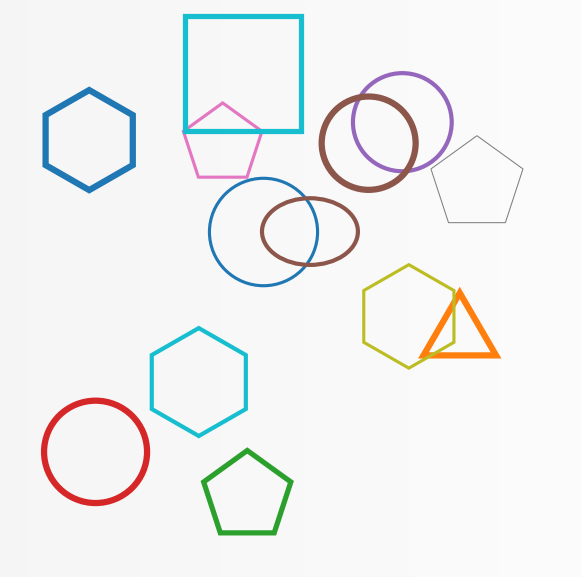[{"shape": "circle", "thickness": 1.5, "radius": 0.47, "center": [0.453, 0.597]}, {"shape": "hexagon", "thickness": 3, "radius": 0.43, "center": [0.153, 0.757]}, {"shape": "triangle", "thickness": 3, "radius": 0.36, "center": [0.791, 0.42]}, {"shape": "pentagon", "thickness": 2.5, "radius": 0.39, "center": [0.425, 0.14]}, {"shape": "circle", "thickness": 3, "radius": 0.44, "center": [0.164, 0.217]}, {"shape": "circle", "thickness": 2, "radius": 0.42, "center": [0.692, 0.788]}, {"shape": "circle", "thickness": 3, "radius": 0.4, "center": [0.634, 0.751]}, {"shape": "oval", "thickness": 2, "radius": 0.41, "center": [0.533, 0.598]}, {"shape": "pentagon", "thickness": 1.5, "radius": 0.36, "center": [0.383, 0.75]}, {"shape": "pentagon", "thickness": 0.5, "radius": 0.42, "center": [0.821, 0.681]}, {"shape": "hexagon", "thickness": 1.5, "radius": 0.45, "center": [0.703, 0.451]}, {"shape": "hexagon", "thickness": 2, "radius": 0.47, "center": [0.342, 0.338]}, {"shape": "square", "thickness": 2.5, "radius": 0.5, "center": [0.418, 0.871]}]